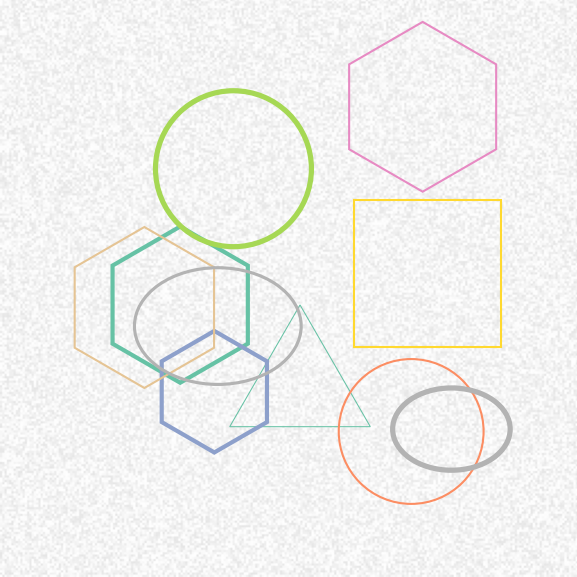[{"shape": "triangle", "thickness": 0.5, "radius": 0.7, "center": [0.52, 0.331]}, {"shape": "hexagon", "thickness": 2, "radius": 0.68, "center": [0.312, 0.472]}, {"shape": "circle", "thickness": 1, "radius": 0.63, "center": [0.712, 0.252]}, {"shape": "hexagon", "thickness": 2, "radius": 0.53, "center": [0.371, 0.321]}, {"shape": "hexagon", "thickness": 1, "radius": 0.73, "center": [0.732, 0.814]}, {"shape": "circle", "thickness": 2.5, "radius": 0.68, "center": [0.404, 0.707]}, {"shape": "square", "thickness": 1, "radius": 0.64, "center": [0.741, 0.526]}, {"shape": "hexagon", "thickness": 1, "radius": 0.7, "center": [0.25, 0.467]}, {"shape": "oval", "thickness": 2.5, "radius": 0.51, "center": [0.782, 0.256]}, {"shape": "oval", "thickness": 1.5, "radius": 0.72, "center": [0.377, 0.435]}]